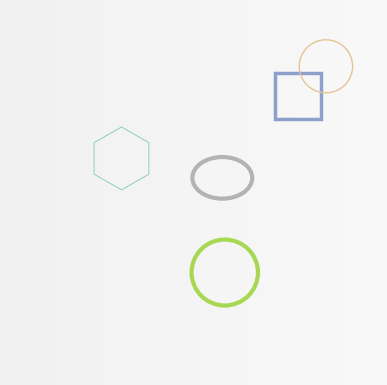[{"shape": "hexagon", "thickness": 0.5, "radius": 0.41, "center": [0.313, 0.589]}, {"shape": "square", "thickness": 2.5, "radius": 0.29, "center": [0.768, 0.751]}, {"shape": "circle", "thickness": 3, "radius": 0.43, "center": [0.58, 0.292]}, {"shape": "circle", "thickness": 1, "radius": 0.34, "center": [0.841, 0.828]}, {"shape": "oval", "thickness": 3, "radius": 0.39, "center": [0.574, 0.538]}]